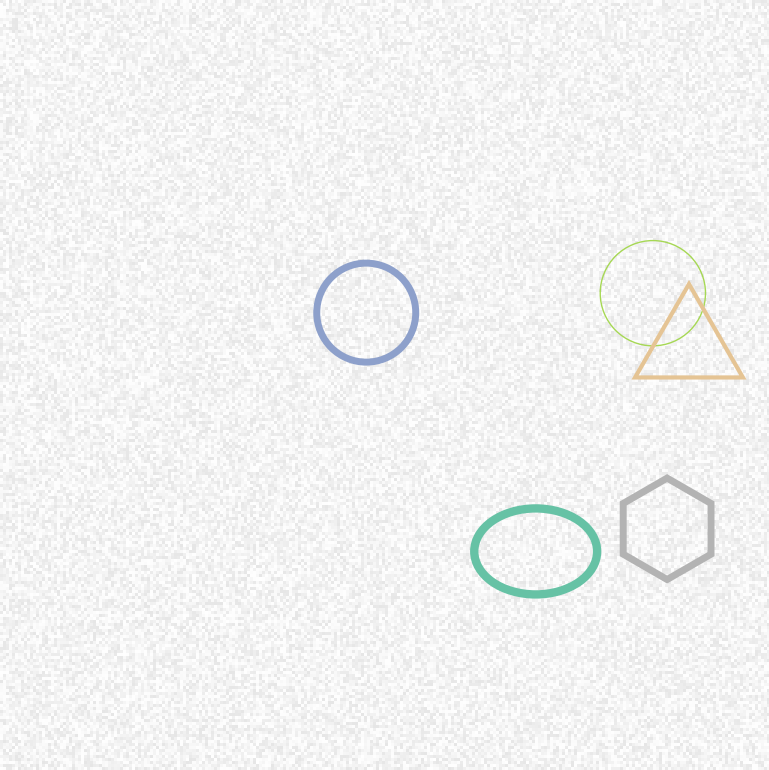[{"shape": "oval", "thickness": 3, "radius": 0.4, "center": [0.696, 0.284]}, {"shape": "circle", "thickness": 2.5, "radius": 0.32, "center": [0.476, 0.594]}, {"shape": "circle", "thickness": 0.5, "radius": 0.34, "center": [0.848, 0.619]}, {"shape": "triangle", "thickness": 1.5, "radius": 0.4, "center": [0.895, 0.55]}, {"shape": "hexagon", "thickness": 2.5, "radius": 0.33, "center": [0.866, 0.313]}]